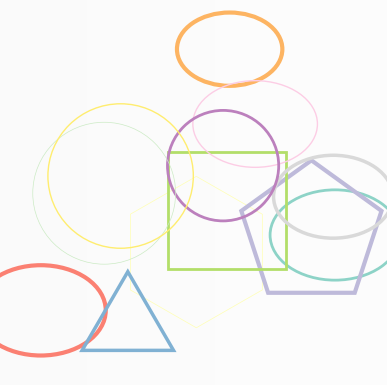[{"shape": "oval", "thickness": 2, "radius": 0.84, "center": [0.865, 0.39]}, {"shape": "hexagon", "thickness": 0.5, "radius": 0.98, "center": [0.507, 0.345]}, {"shape": "pentagon", "thickness": 3, "radius": 0.95, "center": [0.804, 0.393]}, {"shape": "oval", "thickness": 3, "radius": 0.84, "center": [0.105, 0.194]}, {"shape": "triangle", "thickness": 2.5, "radius": 0.68, "center": [0.33, 0.158]}, {"shape": "oval", "thickness": 3, "radius": 0.68, "center": [0.593, 0.872]}, {"shape": "square", "thickness": 2, "radius": 0.76, "center": [0.585, 0.452]}, {"shape": "oval", "thickness": 1, "radius": 0.8, "center": [0.658, 0.678]}, {"shape": "oval", "thickness": 2.5, "radius": 0.77, "center": [0.86, 0.489]}, {"shape": "circle", "thickness": 2, "radius": 0.72, "center": [0.576, 0.57]}, {"shape": "circle", "thickness": 0.5, "radius": 0.92, "center": [0.269, 0.498]}, {"shape": "circle", "thickness": 1, "radius": 0.94, "center": [0.311, 0.543]}]